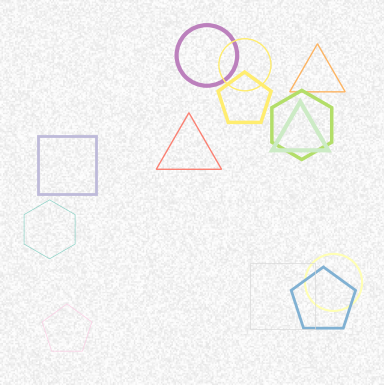[{"shape": "hexagon", "thickness": 0.5, "radius": 0.38, "center": [0.129, 0.404]}, {"shape": "circle", "thickness": 1.5, "radius": 0.37, "center": [0.866, 0.266]}, {"shape": "square", "thickness": 2, "radius": 0.38, "center": [0.175, 0.571]}, {"shape": "triangle", "thickness": 1, "radius": 0.49, "center": [0.491, 0.609]}, {"shape": "pentagon", "thickness": 2, "radius": 0.44, "center": [0.84, 0.219]}, {"shape": "triangle", "thickness": 1, "radius": 0.42, "center": [0.825, 0.803]}, {"shape": "hexagon", "thickness": 2.5, "radius": 0.45, "center": [0.784, 0.676]}, {"shape": "pentagon", "thickness": 0.5, "radius": 0.34, "center": [0.174, 0.143]}, {"shape": "square", "thickness": 0.5, "radius": 0.42, "center": [0.733, 0.231]}, {"shape": "circle", "thickness": 3, "radius": 0.39, "center": [0.537, 0.856]}, {"shape": "triangle", "thickness": 3, "radius": 0.42, "center": [0.78, 0.652]}, {"shape": "pentagon", "thickness": 2.5, "radius": 0.36, "center": [0.635, 0.741]}, {"shape": "circle", "thickness": 1, "radius": 0.34, "center": [0.636, 0.832]}]